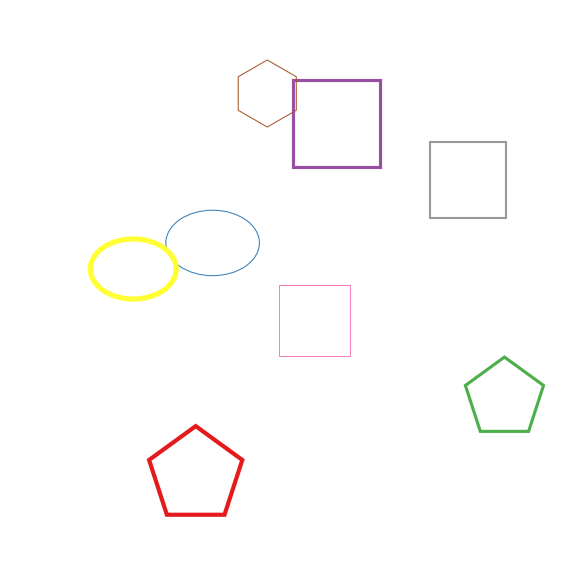[{"shape": "pentagon", "thickness": 2, "radius": 0.42, "center": [0.339, 0.176]}, {"shape": "oval", "thickness": 0.5, "radius": 0.41, "center": [0.368, 0.578]}, {"shape": "pentagon", "thickness": 1.5, "radius": 0.36, "center": [0.874, 0.31]}, {"shape": "square", "thickness": 1.5, "radius": 0.38, "center": [0.583, 0.786]}, {"shape": "oval", "thickness": 2.5, "radius": 0.37, "center": [0.231, 0.533]}, {"shape": "hexagon", "thickness": 0.5, "radius": 0.29, "center": [0.463, 0.837]}, {"shape": "square", "thickness": 0.5, "radius": 0.31, "center": [0.544, 0.444]}, {"shape": "square", "thickness": 1, "radius": 0.33, "center": [0.811, 0.688]}]